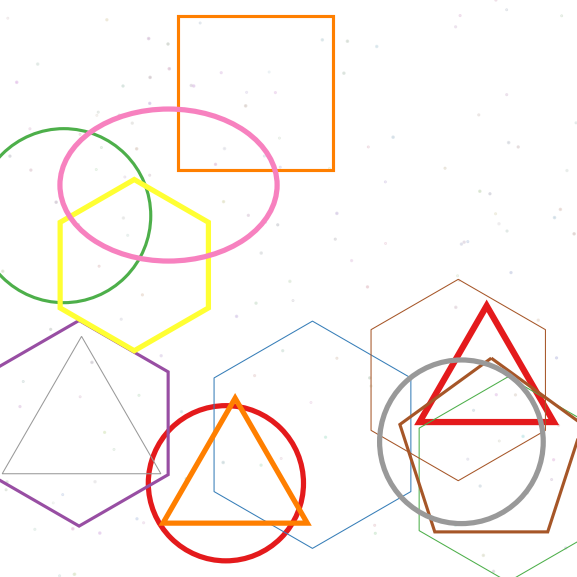[{"shape": "circle", "thickness": 2.5, "radius": 0.67, "center": [0.391, 0.162]}, {"shape": "triangle", "thickness": 3, "radius": 0.67, "center": [0.843, 0.335]}, {"shape": "hexagon", "thickness": 0.5, "radius": 0.98, "center": [0.541, 0.246]}, {"shape": "hexagon", "thickness": 0.5, "radius": 0.89, "center": [0.88, 0.169]}, {"shape": "circle", "thickness": 1.5, "radius": 0.75, "center": [0.11, 0.626]}, {"shape": "hexagon", "thickness": 1.5, "radius": 0.89, "center": [0.137, 0.266]}, {"shape": "square", "thickness": 1.5, "radius": 0.67, "center": [0.442, 0.838]}, {"shape": "triangle", "thickness": 2.5, "radius": 0.72, "center": [0.407, 0.165]}, {"shape": "hexagon", "thickness": 2.5, "radius": 0.74, "center": [0.233, 0.54]}, {"shape": "pentagon", "thickness": 1.5, "radius": 0.83, "center": [0.851, 0.213]}, {"shape": "hexagon", "thickness": 0.5, "radius": 0.87, "center": [0.793, 0.341]}, {"shape": "oval", "thickness": 2.5, "radius": 0.94, "center": [0.292, 0.679]}, {"shape": "triangle", "thickness": 0.5, "radius": 0.79, "center": [0.141, 0.258]}, {"shape": "circle", "thickness": 2.5, "radius": 0.71, "center": [0.799, 0.234]}]